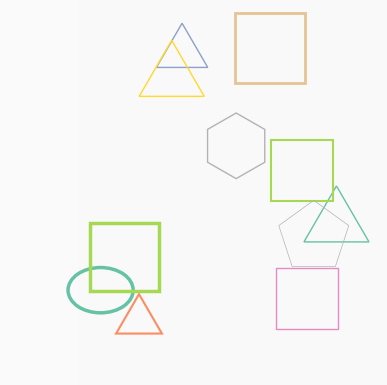[{"shape": "triangle", "thickness": 1, "radius": 0.48, "center": [0.868, 0.42]}, {"shape": "oval", "thickness": 2.5, "radius": 0.42, "center": [0.26, 0.246]}, {"shape": "triangle", "thickness": 1.5, "radius": 0.34, "center": [0.359, 0.168]}, {"shape": "triangle", "thickness": 1, "radius": 0.38, "center": [0.47, 0.863]}, {"shape": "square", "thickness": 1, "radius": 0.4, "center": [0.793, 0.225]}, {"shape": "square", "thickness": 1.5, "radius": 0.4, "center": [0.78, 0.557]}, {"shape": "square", "thickness": 2.5, "radius": 0.44, "center": [0.322, 0.333]}, {"shape": "triangle", "thickness": 1, "radius": 0.48, "center": [0.443, 0.798]}, {"shape": "square", "thickness": 2, "radius": 0.45, "center": [0.696, 0.875]}, {"shape": "pentagon", "thickness": 0.5, "radius": 0.47, "center": [0.81, 0.385]}, {"shape": "hexagon", "thickness": 1, "radius": 0.43, "center": [0.609, 0.621]}]